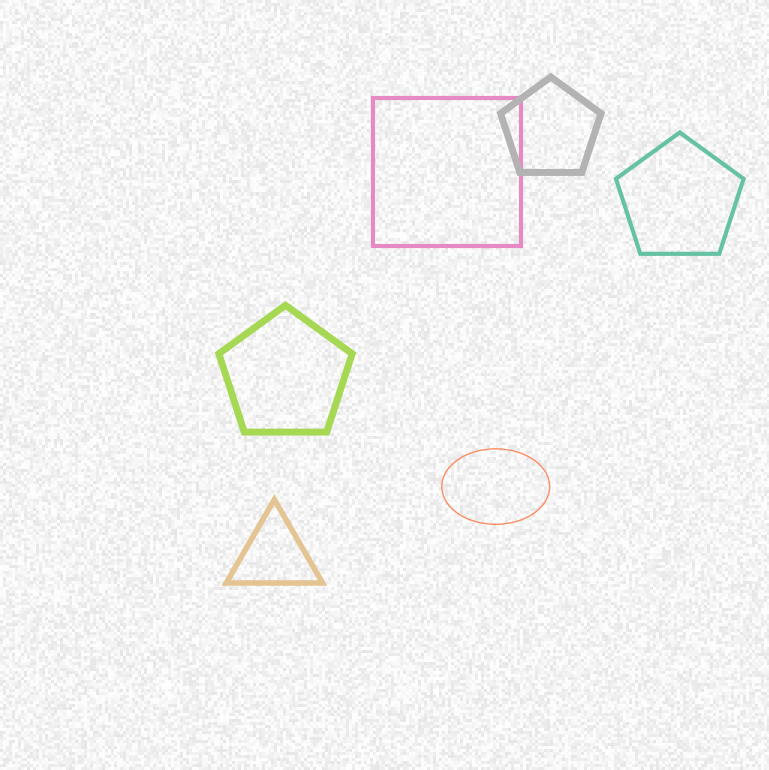[{"shape": "pentagon", "thickness": 1.5, "radius": 0.44, "center": [0.883, 0.741]}, {"shape": "oval", "thickness": 0.5, "radius": 0.35, "center": [0.644, 0.368]}, {"shape": "square", "thickness": 1.5, "radius": 0.48, "center": [0.58, 0.777]}, {"shape": "pentagon", "thickness": 2.5, "radius": 0.46, "center": [0.371, 0.513]}, {"shape": "triangle", "thickness": 2, "radius": 0.36, "center": [0.356, 0.279]}, {"shape": "pentagon", "thickness": 2.5, "radius": 0.34, "center": [0.715, 0.831]}]